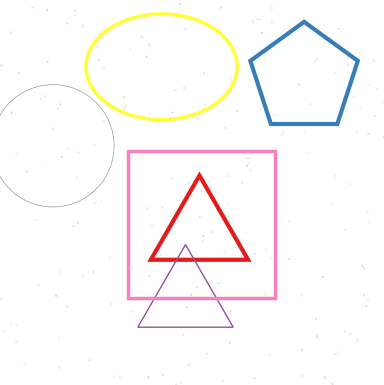[{"shape": "triangle", "thickness": 3, "radius": 0.73, "center": [0.518, 0.398]}, {"shape": "pentagon", "thickness": 3, "radius": 0.73, "center": [0.79, 0.797]}, {"shape": "triangle", "thickness": 1, "radius": 0.72, "center": [0.482, 0.222]}, {"shape": "oval", "thickness": 2.5, "radius": 0.98, "center": [0.42, 0.826]}, {"shape": "square", "thickness": 2.5, "radius": 0.95, "center": [0.524, 0.417]}, {"shape": "circle", "thickness": 0.5, "radius": 0.79, "center": [0.137, 0.621]}]